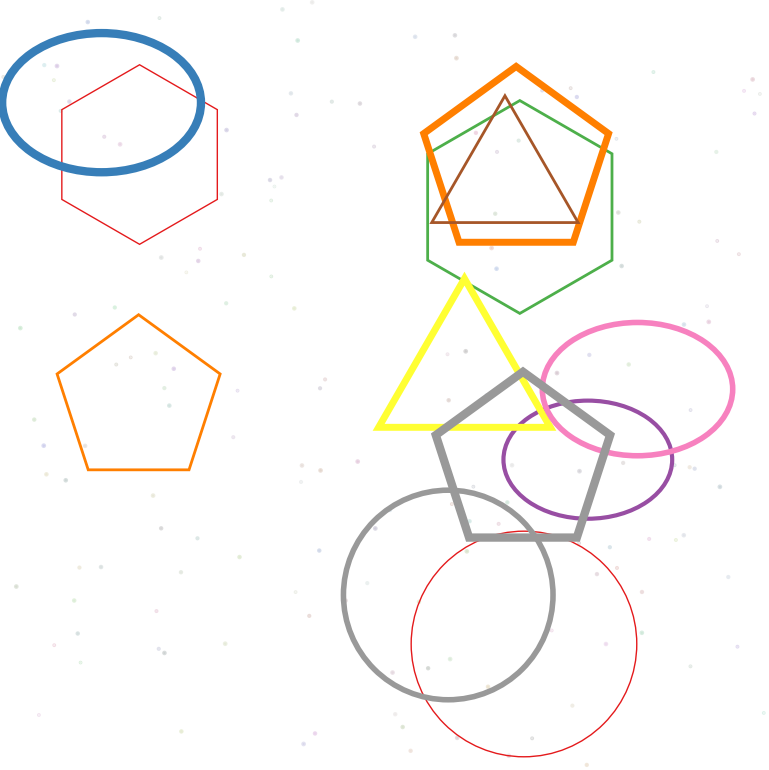[{"shape": "circle", "thickness": 0.5, "radius": 0.73, "center": [0.68, 0.164]}, {"shape": "hexagon", "thickness": 0.5, "radius": 0.58, "center": [0.181, 0.799]}, {"shape": "oval", "thickness": 3, "radius": 0.65, "center": [0.132, 0.867]}, {"shape": "hexagon", "thickness": 1, "radius": 0.69, "center": [0.675, 0.731]}, {"shape": "oval", "thickness": 1.5, "radius": 0.55, "center": [0.763, 0.403]}, {"shape": "pentagon", "thickness": 2.5, "radius": 0.63, "center": [0.67, 0.787]}, {"shape": "pentagon", "thickness": 1, "radius": 0.56, "center": [0.18, 0.48]}, {"shape": "triangle", "thickness": 2.5, "radius": 0.64, "center": [0.603, 0.509]}, {"shape": "triangle", "thickness": 1, "radius": 0.55, "center": [0.656, 0.766]}, {"shape": "oval", "thickness": 2, "radius": 0.62, "center": [0.828, 0.495]}, {"shape": "circle", "thickness": 2, "radius": 0.68, "center": [0.582, 0.227]}, {"shape": "pentagon", "thickness": 3, "radius": 0.6, "center": [0.679, 0.398]}]